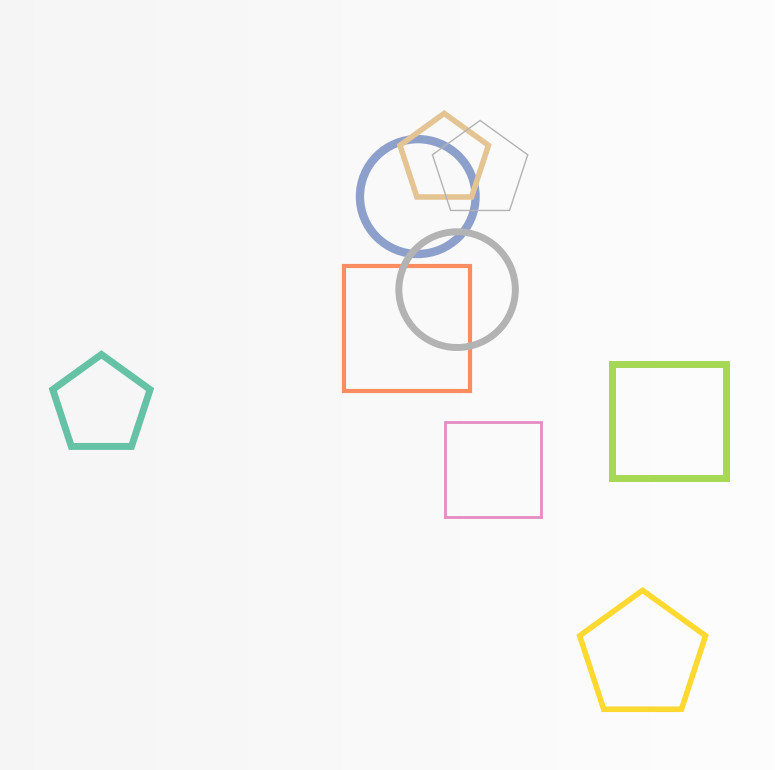[{"shape": "pentagon", "thickness": 2.5, "radius": 0.33, "center": [0.131, 0.474]}, {"shape": "square", "thickness": 1.5, "radius": 0.41, "center": [0.525, 0.574]}, {"shape": "circle", "thickness": 3, "radius": 0.37, "center": [0.539, 0.745]}, {"shape": "square", "thickness": 1, "radius": 0.31, "center": [0.636, 0.39]}, {"shape": "square", "thickness": 2.5, "radius": 0.37, "center": [0.864, 0.453]}, {"shape": "pentagon", "thickness": 2, "radius": 0.43, "center": [0.829, 0.148]}, {"shape": "pentagon", "thickness": 2, "radius": 0.3, "center": [0.573, 0.793]}, {"shape": "circle", "thickness": 2.5, "radius": 0.38, "center": [0.59, 0.624]}, {"shape": "pentagon", "thickness": 0.5, "radius": 0.32, "center": [0.619, 0.779]}]